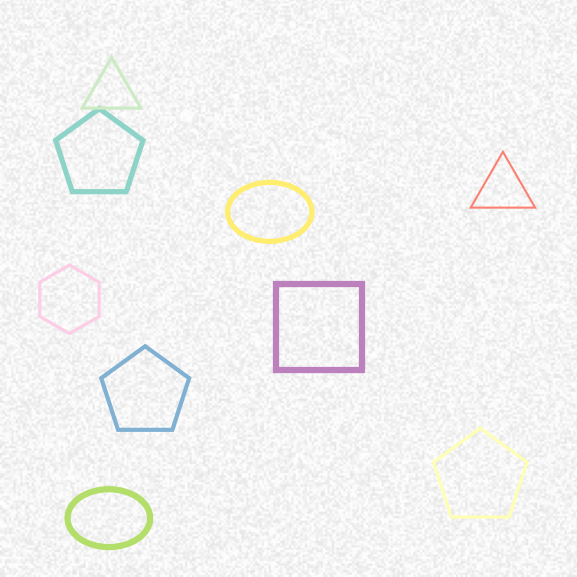[{"shape": "pentagon", "thickness": 2.5, "radius": 0.4, "center": [0.172, 0.732]}, {"shape": "pentagon", "thickness": 1.5, "radius": 0.43, "center": [0.832, 0.173]}, {"shape": "triangle", "thickness": 1, "radius": 0.32, "center": [0.871, 0.672]}, {"shape": "pentagon", "thickness": 2, "radius": 0.4, "center": [0.251, 0.32]}, {"shape": "oval", "thickness": 3, "radius": 0.36, "center": [0.188, 0.102]}, {"shape": "hexagon", "thickness": 1.5, "radius": 0.3, "center": [0.12, 0.481]}, {"shape": "square", "thickness": 3, "radius": 0.37, "center": [0.552, 0.433]}, {"shape": "triangle", "thickness": 1.5, "radius": 0.29, "center": [0.193, 0.841]}, {"shape": "oval", "thickness": 2.5, "radius": 0.36, "center": [0.467, 0.632]}]